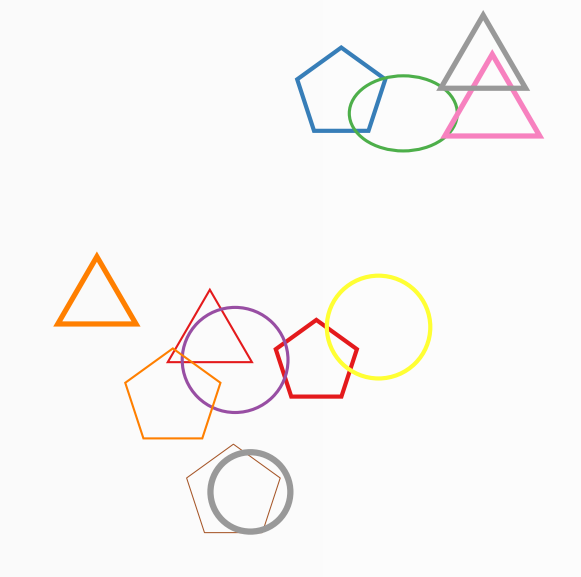[{"shape": "pentagon", "thickness": 2, "radius": 0.37, "center": [0.544, 0.372]}, {"shape": "triangle", "thickness": 1, "radius": 0.42, "center": [0.361, 0.414]}, {"shape": "pentagon", "thickness": 2, "radius": 0.4, "center": [0.587, 0.837]}, {"shape": "oval", "thickness": 1.5, "radius": 0.46, "center": [0.694, 0.803]}, {"shape": "circle", "thickness": 1.5, "radius": 0.45, "center": [0.404, 0.376]}, {"shape": "pentagon", "thickness": 1, "radius": 0.43, "center": [0.297, 0.31]}, {"shape": "triangle", "thickness": 2.5, "radius": 0.39, "center": [0.167, 0.477]}, {"shape": "circle", "thickness": 2, "radius": 0.44, "center": [0.651, 0.433]}, {"shape": "pentagon", "thickness": 0.5, "radius": 0.42, "center": [0.402, 0.145]}, {"shape": "triangle", "thickness": 2.5, "radius": 0.47, "center": [0.847, 0.811]}, {"shape": "circle", "thickness": 3, "radius": 0.34, "center": [0.431, 0.147]}, {"shape": "triangle", "thickness": 2.5, "radius": 0.42, "center": [0.831, 0.889]}]